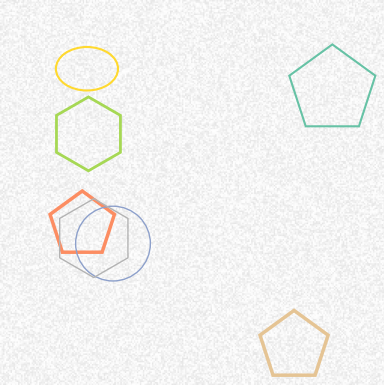[{"shape": "pentagon", "thickness": 1.5, "radius": 0.59, "center": [0.863, 0.767]}, {"shape": "pentagon", "thickness": 2.5, "radius": 0.44, "center": [0.214, 0.416]}, {"shape": "circle", "thickness": 1, "radius": 0.49, "center": [0.294, 0.367]}, {"shape": "hexagon", "thickness": 2, "radius": 0.48, "center": [0.23, 0.652]}, {"shape": "oval", "thickness": 1.5, "radius": 0.4, "center": [0.226, 0.821]}, {"shape": "pentagon", "thickness": 2.5, "radius": 0.46, "center": [0.764, 0.101]}, {"shape": "hexagon", "thickness": 1, "radius": 0.51, "center": [0.244, 0.382]}]